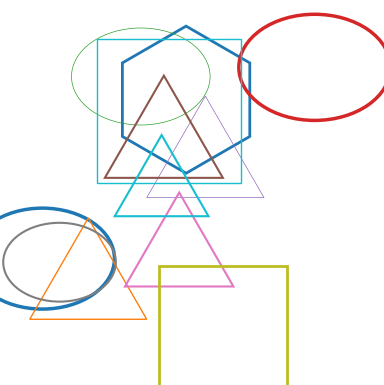[{"shape": "hexagon", "thickness": 2, "radius": 0.96, "center": [0.483, 0.741]}, {"shape": "oval", "thickness": 2.5, "radius": 0.94, "center": [0.11, 0.328]}, {"shape": "triangle", "thickness": 1, "radius": 0.88, "center": [0.229, 0.258]}, {"shape": "oval", "thickness": 0.5, "radius": 0.9, "center": [0.366, 0.801]}, {"shape": "oval", "thickness": 2.5, "radius": 0.98, "center": [0.817, 0.825]}, {"shape": "triangle", "thickness": 0.5, "radius": 0.88, "center": [0.533, 0.575]}, {"shape": "triangle", "thickness": 1.5, "radius": 0.88, "center": [0.426, 0.627]}, {"shape": "triangle", "thickness": 1.5, "radius": 0.81, "center": [0.465, 0.337]}, {"shape": "oval", "thickness": 1.5, "radius": 0.73, "center": [0.155, 0.319]}, {"shape": "square", "thickness": 2, "radius": 0.83, "center": [0.58, 0.141]}, {"shape": "square", "thickness": 1, "radius": 0.93, "center": [0.438, 0.711]}, {"shape": "triangle", "thickness": 1.5, "radius": 0.7, "center": [0.42, 0.509]}]